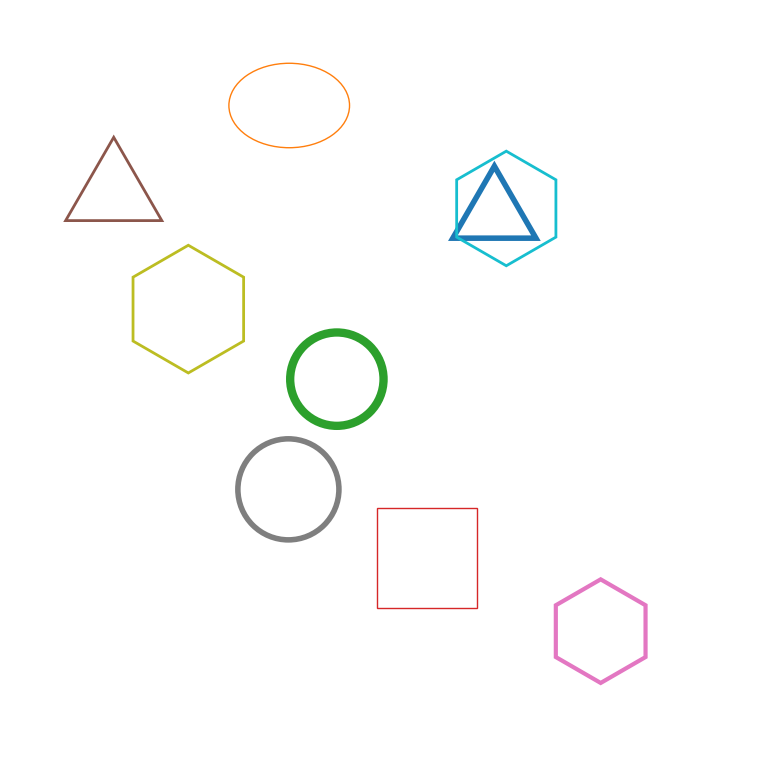[{"shape": "triangle", "thickness": 2, "radius": 0.31, "center": [0.642, 0.722]}, {"shape": "oval", "thickness": 0.5, "radius": 0.39, "center": [0.376, 0.863]}, {"shape": "circle", "thickness": 3, "radius": 0.3, "center": [0.437, 0.508]}, {"shape": "square", "thickness": 0.5, "radius": 0.32, "center": [0.554, 0.275]}, {"shape": "triangle", "thickness": 1, "radius": 0.36, "center": [0.148, 0.75]}, {"shape": "hexagon", "thickness": 1.5, "radius": 0.34, "center": [0.78, 0.18]}, {"shape": "circle", "thickness": 2, "radius": 0.33, "center": [0.375, 0.364]}, {"shape": "hexagon", "thickness": 1, "radius": 0.41, "center": [0.245, 0.599]}, {"shape": "hexagon", "thickness": 1, "radius": 0.37, "center": [0.658, 0.729]}]